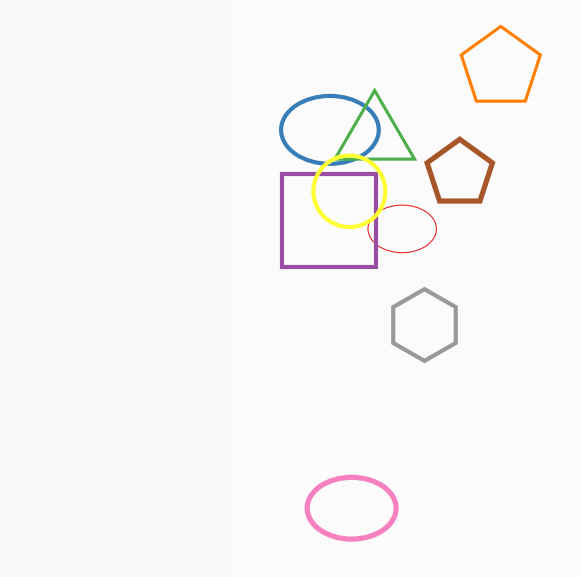[{"shape": "oval", "thickness": 0.5, "radius": 0.29, "center": [0.692, 0.603]}, {"shape": "oval", "thickness": 2, "radius": 0.42, "center": [0.568, 0.774]}, {"shape": "triangle", "thickness": 1.5, "radius": 0.4, "center": [0.645, 0.763]}, {"shape": "square", "thickness": 2, "radius": 0.4, "center": [0.566, 0.617]}, {"shape": "pentagon", "thickness": 1.5, "radius": 0.36, "center": [0.862, 0.882]}, {"shape": "circle", "thickness": 2, "radius": 0.31, "center": [0.601, 0.668]}, {"shape": "pentagon", "thickness": 2.5, "radius": 0.3, "center": [0.791, 0.699]}, {"shape": "oval", "thickness": 2.5, "radius": 0.38, "center": [0.605, 0.119]}, {"shape": "hexagon", "thickness": 2, "radius": 0.31, "center": [0.73, 0.436]}]